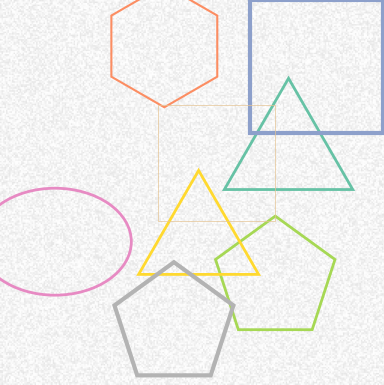[{"shape": "triangle", "thickness": 2, "radius": 0.96, "center": [0.749, 0.604]}, {"shape": "hexagon", "thickness": 1.5, "radius": 0.79, "center": [0.427, 0.88]}, {"shape": "square", "thickness": 3, "radius": 0.86, "center": [0.822, 0.826]}, {"shape": "oval", "thickness": 2, "radius": 0.99, "center": [0.143, 0.372]}, {"shape": "pentagon", "thickness": 2, "radius": 0.82, "center": [0.715, 0.276]}, {"shape": "triangle", "thickness": 2, "radius": 0.9, "center": [0.516, 0.377]}, {"shape": "square", "thickness": 0.5, "radius": 0.76, "center": [0.563, 0.576]}, {"shape": "pentagon", "thickness": 3, "radius": 0.81, "center": [0.452, 0.156]}]